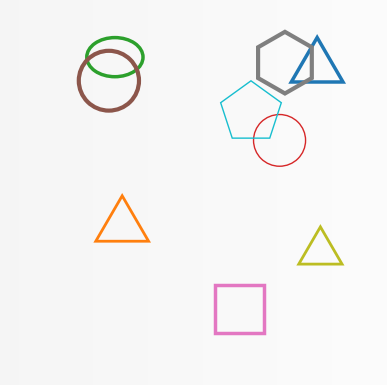[{"shape": "triangle", "thickness": 2.5, "radius": 0.39, "center": [0.818, 0.826]}, {"shape": "triangle", "thickness": 2, "radius": 0.39, "center": [0.315, 0.413]}, {"shape": "oval", "thickness": 2.5, "radius": 0.36, "center": [0.297, 0.852]}, {"shape": "circle", "thickness": 1, "radius": 0.34, "center": [0.721, 0.635]}, {"shape": "circle", "thickness": 3, "radius": 0.39, "center": [0.281, 0.79]}, {"shape": "square", "thickness": 2.5, "radius": 0.31, "center": [0.618, 0.198]}, {"shape": "hexagon", "thickness": 3, "radius": 0.4, "center": [0.735, 0.837]}, {"shape": "triangle", "thickness": 2, "radius": 0.32, "center": [0.827, 0.346]}, {"shape": "pentagon", "thickness": 1, "radius": 0.41, "center": [0.648, 0.708]}]